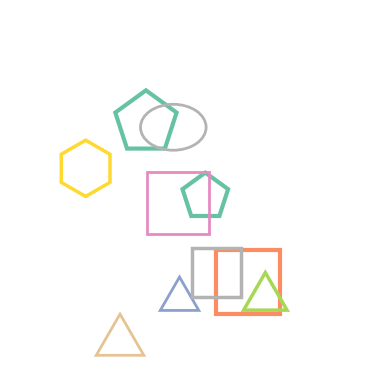[{"shape": "pentagon", "thickness": 3, "radius": 0.42, "center": [0.379, 0.682]}, {"shape": "pentagon", "thickness": 3, "radius": 0.31, "center": [0.533, 0.489]}, {"shape": "square", "thickness": 3, "radius": 0.41, "center": [0.644, 0.267]}, {"shape": "triangle", "thickness": 2, "radius": 0.29, "center": [0.466, 0.223]}, {"shape": "square", "thickness": 2, "radius": 0.4, "center": [0.463, 0.473]}, {"shape": "triangle", "thickness": 2.5, "radius": 0.33, "center": [0.689, 0.227]}, {"shape": "hexagon", "thickness": 2.5, "radius": 0.37, "center": [0.222, 0.563]}, {"shape": "triangle", "thickness": 2, "radius": 0.36, "center": [0.312, 0.113]}, {"shape": "square", "thickness": 2.5, "radius": 0.32, "center": [0.562, 0.293]}, {"shape": "oval", "thickness": 2, "radius": 0.43, "center": [0.45, 0.669]}]